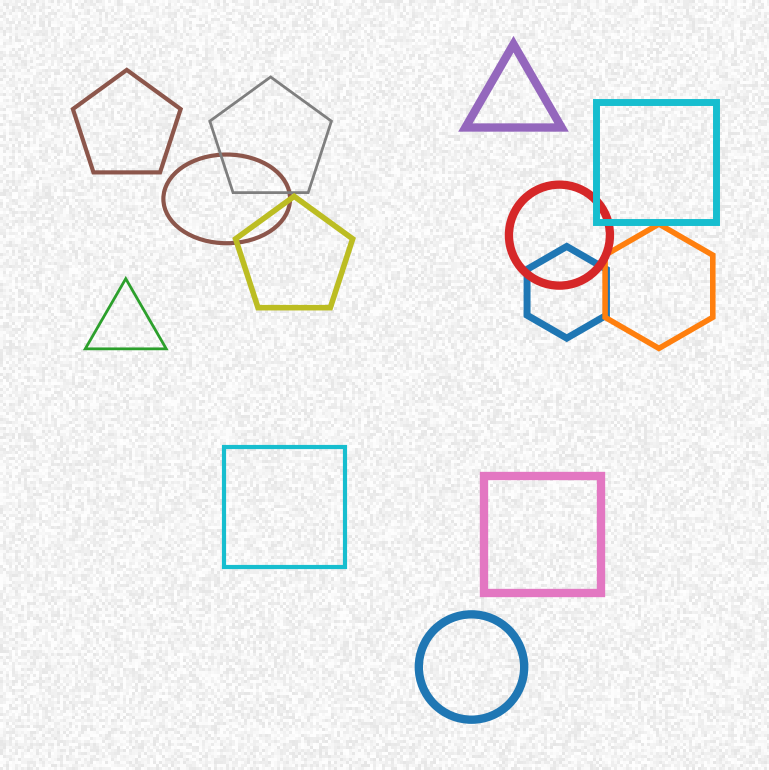[{"shape": "circle", "thickness": 3, "radius": 0.34, "center": [0.612, 0.134]}, {"shape": "hexagon", "thickness": 2.5, "radius": 0.3, "center": [0.736, 0.62]}, {"shape": "hexagon", "thickness": 2, "radius": 0.4, "center": [0.856, 0.628]}, {"shape": "triangle", "thickness": 1, "radius": 0.3, "center": [0.163, 0.577]}, {"shape": "circle", "thickness": 3, "radius": 0.33, "center": [0.727, 0.695]}, {"shape": "triangle", "thickness": 3, "radius": 0.36, "center": [0.667, 0.87]}, {"shape": "pentagon", "thickness": 1.5, "radius": 0.37, "center": [0.165, 0.836]}, {"shape": "oval", "thickness": 1.5, "radius": 0.41, "center": [0.294, 0.742]}, {"shape": "square", "thickness": 3, "radius": 0.38, "center": [0.704, 0.306]}, {"shape": "pentagon", "thickness": 1, "radius": 0.42, "center": [0.351, 0.817]}, {"shape": "pentagon", "thickness": 2, "radius": 0.4, "center": [0.382, 0.665]}, {"shape": "square", "thickness": 1.5, "radius": 0.39, "center": [0.369, 0.342]}, {"shape": "square", "thickness": 2.5, "radius": 0.39, "center": [0.852, 0.789]}]